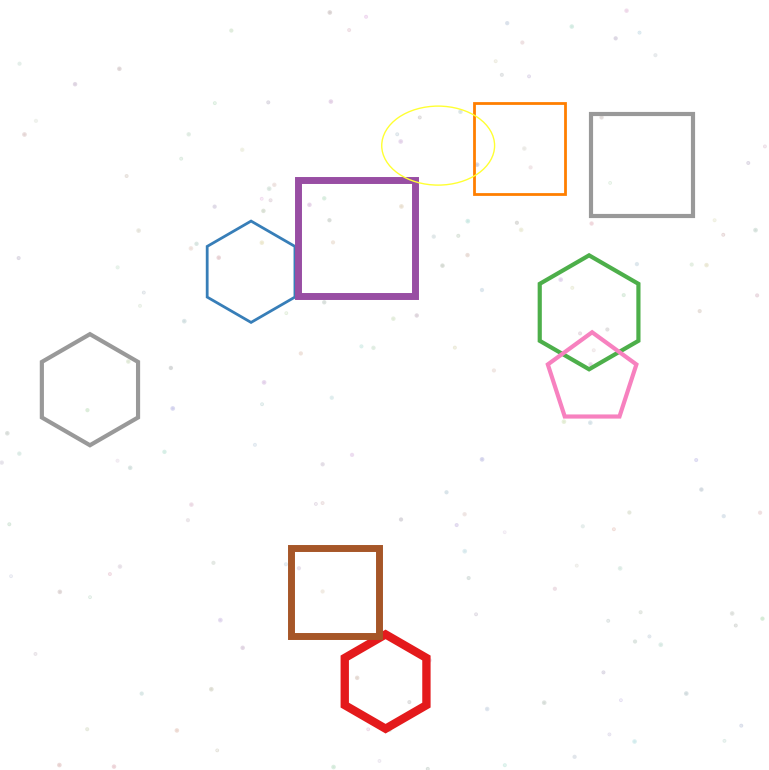[{"shape": "hexagon", "thickness": 3, "radius": 0.31, "center": [0.501, 0.115]}, {"shape": "hexagon", "thickness": 1, "radius": 0.33, "center": [0.326, 0.647]}, {"shape": "hexagon", "thickness": 1.5, "radius": 0.37, "center": [0.765, 0.594]}, {"shape": "square", "thickness": 2.5, "radius": 0.38, "center": [0.463, 0.691]}, {"shape": "square", "thickness": 1, "radius": 0.3, "center": [0.675, 0.807]}, {"shape": "oval", "thickness": 0.5, "radius": 0.37, "center": [0.569, 0.811]}, {"shape": "square", "thickness": 2.5, "radius": 0.29, "center": [0.435, 0.231]}, {"shape": "pentagon", "thickness": 1.5, "radius": 0.3, "center": [0.769, 0.508]}, {"shape": "hexagon", "thickness": 1.5, "radius": 0.36, "center": [0.117, 0.494]}, {"shape": "square", "thickness": 1.5, "radius": 0.33, "center": [0.833, 0.785]}]